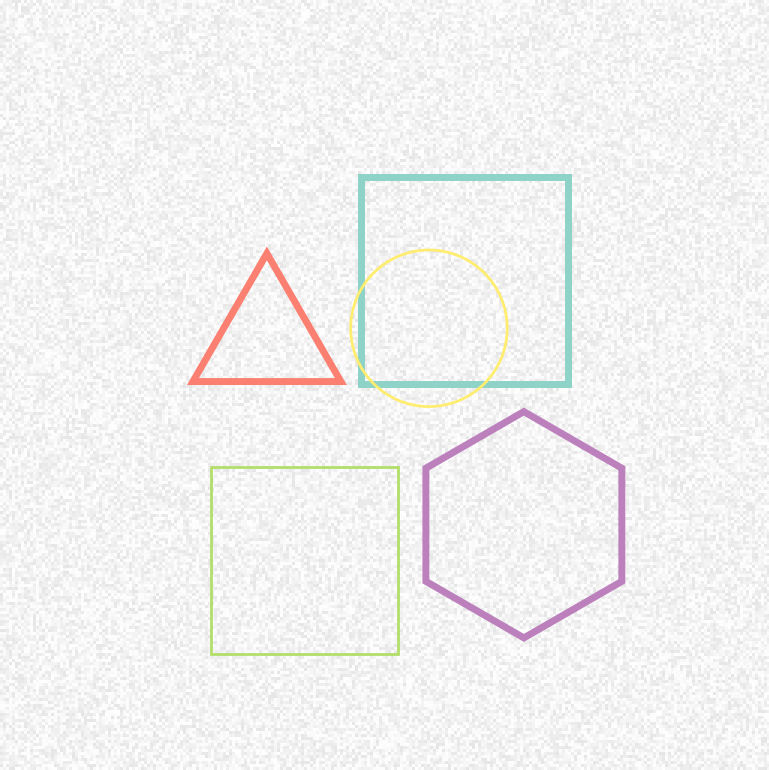[{"shape": "square", "thickness": 2.5, "radius": 0.67, "center": [0.604, 0.636]}, {"shape": "triangle", "thickness": 2.5, "radius": 0.55, "center": [0.347, 0.56]}, {"shape": "square", "thickness": 1, "radius": 0.61, "center": [0.396, 0.272]}, {"shape": "hexagon", "thickness": 2.5, "radius": 0.73, "center": [0.68, 0.318]}, {"shape": "circle", "thickness": 1, "radius": 0.51, "center": [0.557, 0.574]}]